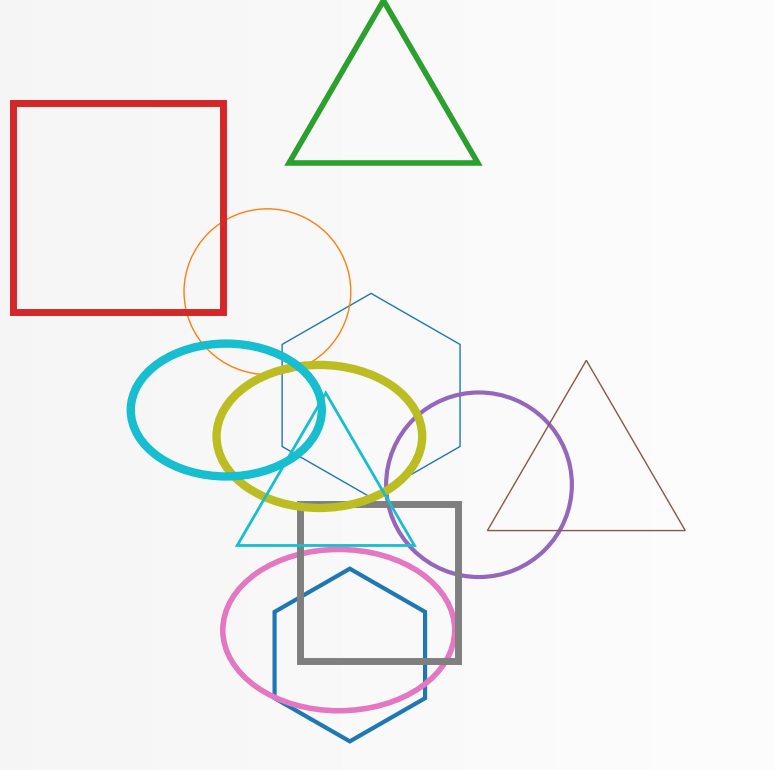[{"shape": "hexagon", "thickness": 1.5, "radius": 0.56, "center": [0.451, 0.149]}, {"shape": "hexagon", "thickness": 0.5, "radius": 0.66, "center": [0.479, 0.486]}, {"shape": "circle", "thickness": 0.5, "radius": 0.54, "center": [0.345, 0.621]}, {"shape": "triangle", "thickness": 2, "radius": 0.7, "center": [0.495, 0.859]}, {"shape": "square", "thickness": 2.5, "radius": 0.68, "center": [0.153, 0.73]}, {"shape": "circle", "thickness": 1.5, "radius": 0.6, "center": [0.618, 0.37]}, {"shape": "triangle", "thickness": 0.5, "radius": 0.74, "center": [0.757, 0.385]}, {"shape": "oval", "thickness": 2, "radius": 0.75, "center": [0.437, 0.182]}, {"shape": "square", "thickness": 2.5, "radius": 0.51, "center": [0.489, 0.244]}, {"shape": "oval", "thickness": 3, "radius": 0.66, "center": [0.412, 0.433]}, {"shape": "triangle", "thickness": 1, "radius": 0.66, "center": [0.42, 0.358]}, {"shape": "oval", "thickness": 3, "radius": 0.62, "center": [0.292, 0.468]}]